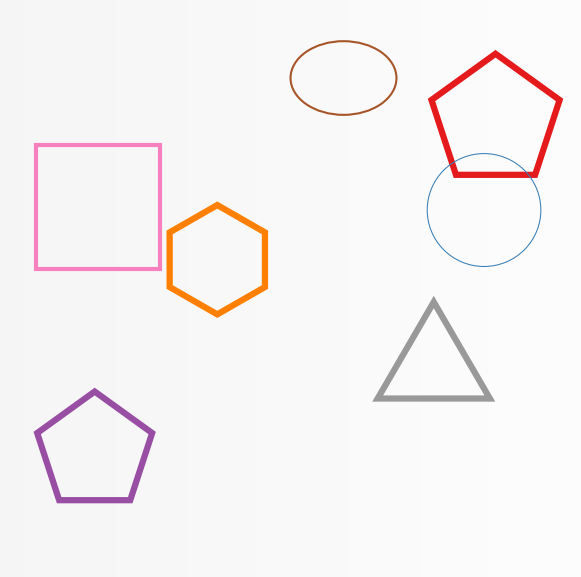[{"shape": "pentagon", "thickness": 3, "radius": 0.58, "center": [0.853, 0.79]}, {"shape": "circle", "thickness": 0.5, "radius": 0.49, "center": [0.833, 0.635]}, {"shape": "pentagon", "thickness": 3, "radius": 0.52, "center": [0.163, 0.217]}, {"shape": "hexagon", "thickness": 3, "radius": 0.47, "center": [0.374, 0.549]}, {"shape": "oval", "thickness": 1, "radius": 0.46, "center": [0.591, 0.864]}, {"shape": "square", "thickness": 2, "radius": 0.53, "center": [0.168, 0.641]}, {"shape": "triangle", "thickness": 3, "radius": 0.56, "center": [0.746, 0.365]}]